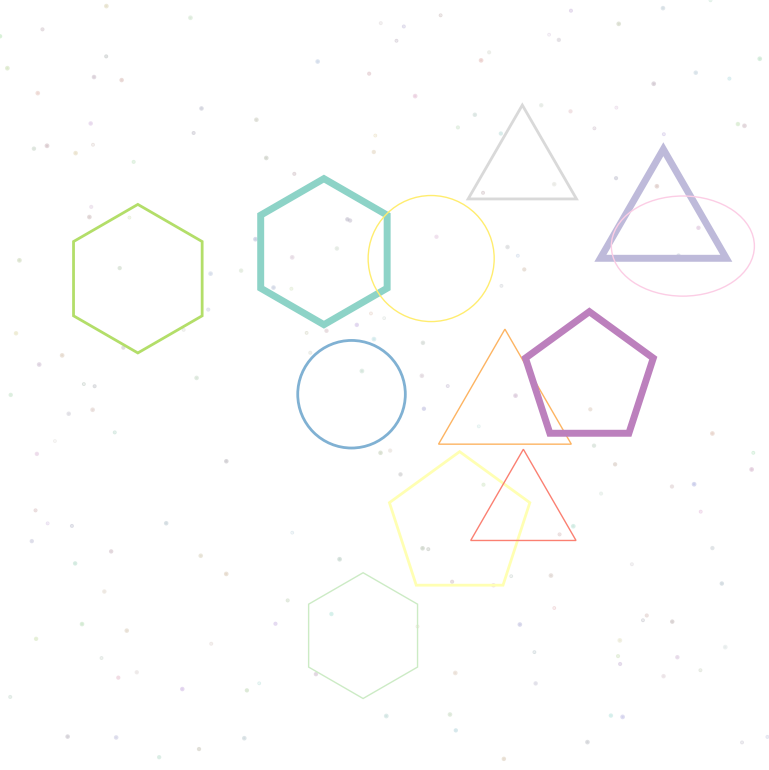[{"shape": "hexagon", "thickness": 2.5, "radius": 0.47, "center": [0.421, 0.673]}, {"shape": "pentagon", "thickness": 1, "radius": 0.48, "center": [0.597, 0.318]}, {"shape": "triangle", "thickness": 2.5, "radius": 0.47, "center": [0.861, 0.712]}, {"shape": "triangle", "thickness": 0.5, "radius": 0.39, "center": [0.68, 0.338]}, {"shape": "circle", "thickness": 1, "radius": 0.35, "center": [0.457, 0.488]}, {"shape": "triangle", "thickness": 0.5, "radius": 0.5, "center": [0.656, 0.473]}, {"shape": "hexagon", "thickness": 1, "radius": 0.48, "center": [0.179, 0.638]}, {"shape": "oval", "thickness": 0.5, "radius": 0.46, "center": [0.887, 0.68]}, {"shape": "triangle", "thickness": 1, "radius": 0.41, "center": [0.678, 0.782]}, {"shape": "pentagon", "thickness": 2.5, "radius": 0.44, "center": [0.765, 0.508]}, {"shape": "hexagon", "thickness": 0.5, "radius": 0.41, "center": [0.472, 0.175]}, {"shape": "circle", "thickness": 0.5, "radius": 0.41, "center": [0.56, 0.664]}]